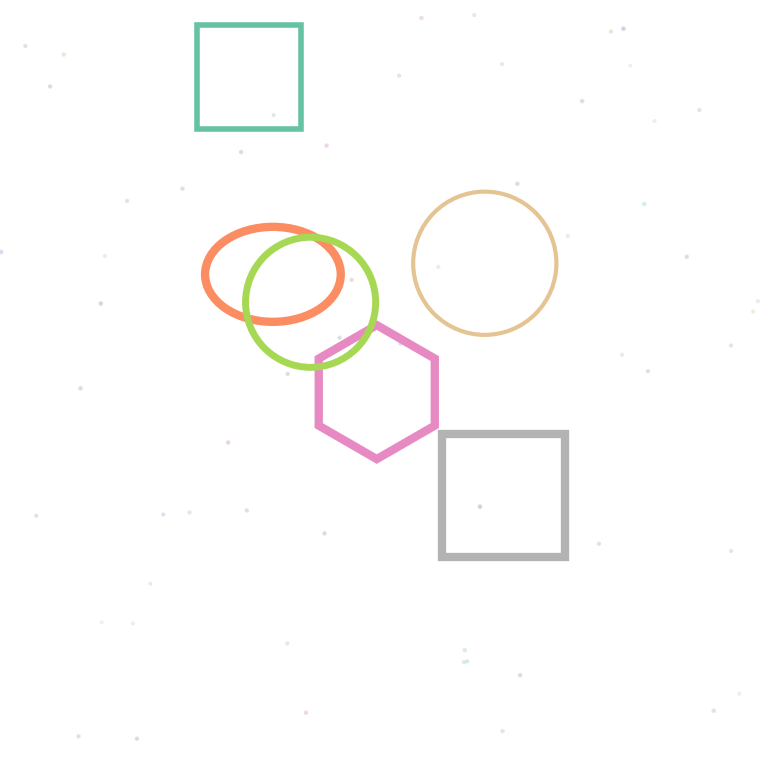[{"shape": "square", "thickness": 2, "radius": 0.34, "center": [0.323, 0.899]}, {"shape": "oval", "thickness": 3, "radius": 0.44, "center": [0.354, 0.644]}, {"shape": "hexagon", "thickness": 3, "radius": 0.44, "center": [0.489, 0.491]}, {"shape": "circle", "thickness": 2.5, "radius": 0.42, "center": [0.403, 0.607]}, {"shape": "circle", "thickness": 1.5, "radius": 0.47, "center": [0.63, 0.658]}, {"shape": "square", "thickness": 3, "radius": 0.4, "center": [0.654, 0.357]}]